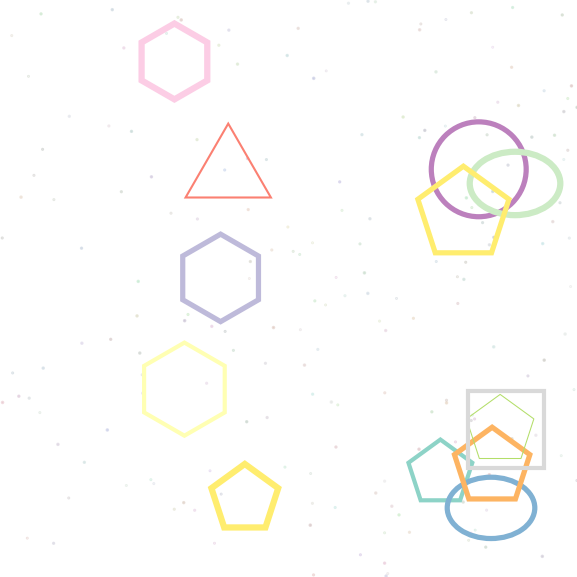[{"shape": "pentagon", "thickness": 2, "radius": 0.29, "center": [0.763, 0.18]}, {"shape": "hexagon", "thickness": 2, "radius": 0.4, "center": [0.319, 0.325]}, {"shape": "hexagon", "thickness": 2.5, "radius": 0.38, "center": [0.382, 0.518]}, {"shape": "triangle", "thickness": 1, "radius": 0.43, "center": [0.395, 0.7]}, {"shape": "oval", "thickness": 2.5, "radius": 0.38, "center": [0.85, 0.12]}, {"shape": "pentagon", "thickness": 2.5, "radius": 0.34, "center": [0.852, 0.191]}, {"shape": "pentagon", "thickness": 0.5, "radius": 0.31, "center": [0.866, 0.255]}, {"shape": "hexagon", "thickness": 3, "radius": 0.33, "center": [0.302, 0.893]}, {"shape": "square", "thickness": 2, "radius": 0.33, "center": [0.876, 0.256]}, {"shape": "circle", "thickness": 2.5, "radius": 0.41, "center": [0.829, 0.706]}, {"shape": "oval", "thickness": 3, "radius": 0.39, "center": [0.892, 0.681]}, {"shape": "pentagon", "thickness": 2.5, "radius": 0.41, "center": [0.802, 0.628]}, {"shape": "pentagon", "thickness": 3, "radius": 0.3, "center": [0.424, 0.135]}]